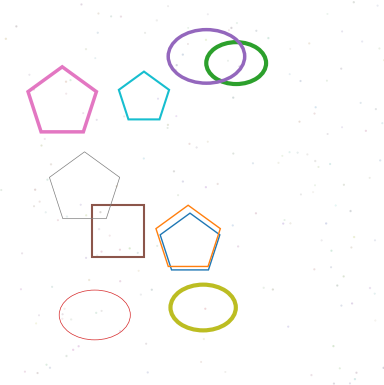[{"shape": "pentagon", "thickness": 1, "radius": 0.41, "center": [0.494, 0.365]}, {"shape": "pentagon", "thickness": 1, "radius": 0.44, "center": [0.489, 0.379]}, {"shape": "oval", "thickness": 3, "radius": 0.39, "center": [0.613, 0.836]}, {"shape": "oval", "thickness": 0.5, "radius": 0.46, "center": [0.246, 0.182]}, {"shape": "oval", "thickness": 2.5, "radius": 0.5, "center": [0.536, 0.853]}, {"shape": "square", "thickness": 1.5, "radius": 0.34, "center": [0.306, 0.4]}, {"shape": "pentagon", "thickness": 2.5, "radius": 0.47, "center": [0.162, 0.733]}, {"shape": "pentagon", "thickness": 0.5, "radius": 0.48, "center": [0.22, 0.51]}, {"shape": "oval", "thickness": 3, "radius": 0.42, "center": [0.528, 0.201]}, {"shape": "pentagon", "thickness": 1.5, "radius": 0.34, "center": [0.374, 0.745]}]